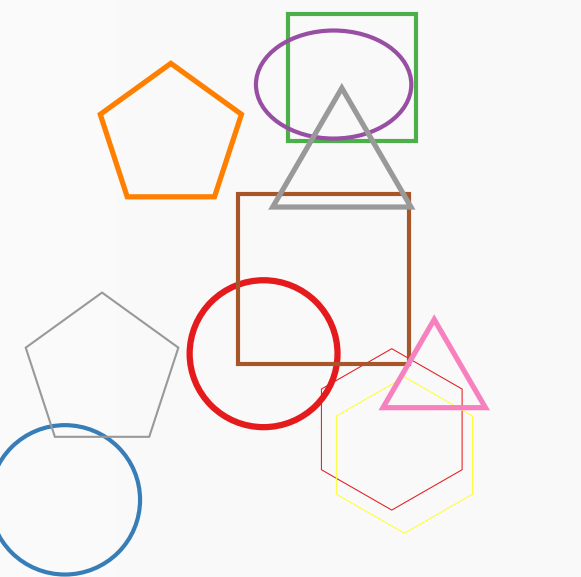[{"shape": "hexagon", "thickness": 0.5, "radius": 0.7, "center": [0.674, 0.256]}, {"shape": "circle", "thickness": 3, "radius": 0.64, "center": [0.453, 0.387]}, {"shape": "circle", "thickness": 2, "radius": 0.65, "center": [0.112, 0.134]}, {"shape": "square", "thickness": 2, "radius": 0.55, "center": [0.606, 0.865]}, {"shape": "oval", "thickness": 2, "radius": 0.67, "center": [0.574, 0.853]}, {"shape": "pentagon", "thickness": 2.5, "radius": 0.64, "center": [0.294, 0.762]}, {"shape": "hexagon", "thickness": 0.5, "radius": 0.68, "center": [0.696, 0.211]}, {"shape": "square", "thickness": 2, "radius": 0.73, "center": [0.557, 0.516]}, {"shape": "triangle", "thickness": 2.5, "radius": 0.51, "center": [0.747, 0.344]}, {"shape": "pentagon", "thickness": 1, "radius": 0.69, "center": [0.176, 0.354]}, {"shape": "triangle", "thickness": 2.5, "radius": 0.69, "center": [0.588, 0.709]}]